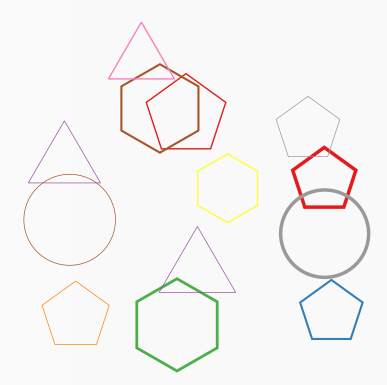[{"shape": "pentagon", "thickness": 1, "radius": 0.54, "center": [0.48, 0.701]}, {"shape": "pentagon", "thickness": 2.5, "radius": 0.43, "center": [0.837, 0.531]}, {"shape": "pentagon", "thickness": 1.5, "radius": 0.42, "center": [0.855, 0.188]}, {"shape": "hexagon", "thickness": 2, "radius": 0.6, "center": [0.457, 0.156]}, {"shape": "triangle", "thickness": 0.5, "radius": 0.54, "center": [0.166, 0.579]}, {"shape": "triangle", "thickness": 0.5, "radius": 0.57, "center": [0.509, 0.297]}, {"shape": "pentagon", "thickness": 0.5, "radius": 0.46, "center": [0.195, 0.179]}, {"shape": "hexagon", "thickness": 1, "radius": 0.45, "center": [0.587, 0.511]}, {"shape": "circle", "thickness": 0.5, "radius": 0.59, "center": [0.18, 0.429]}, {"shape": "hexagon", "thickness": 1.5, "radius": 0.57, "center": [0.413, 0.718]}, {"shape": "triangle", "thickness": 1, "radius": 0.49, "center": [0.365, 0.844]}, {"shape": "pentagon", "thickness": 0.5, "radius": 0.43, "center": [0.795, 0.663]}, {"shape": "circle", "thickness": 2.5, "radius": 0.57, "center": [0.838, 0.393]}]